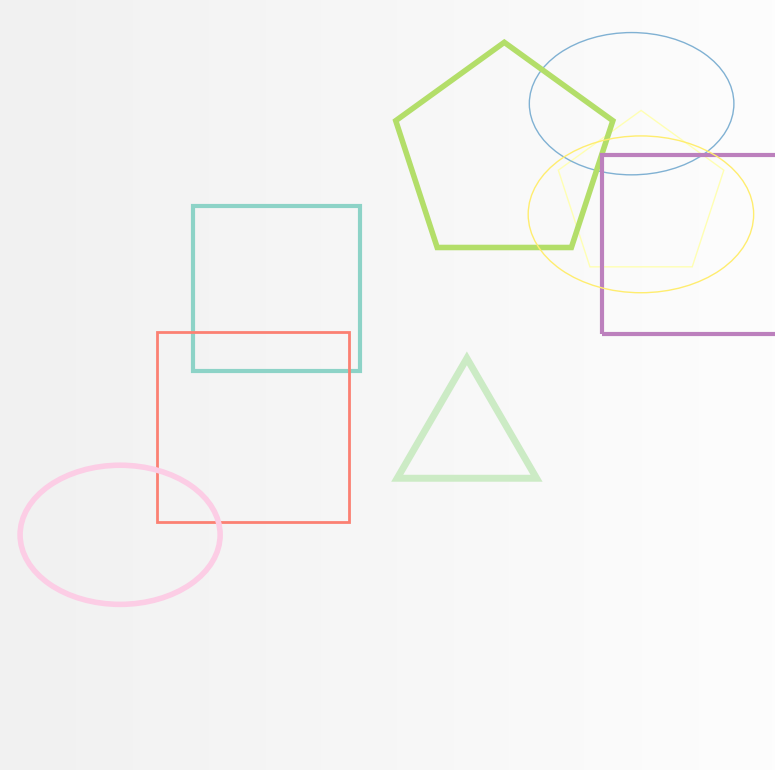[{"shape": "square", "thickness": 1.5, "radius": 0.54, "center": [0.357, 0.626]}, {"shape": "pentagon", "thickness": 0.5, "radius": 0.56, "center": [0.827, 0.744]}, {"shape": "square", "thickness": 1, "radius": 0.62, "center": [0.327, 0.445]}, {"shape": "oval", "thickness": 0.5, "radius": 0.66, "center": [0.815, 0.865]}, {"shape": "pentagon", "thickness": 2, "radius": 0.74, "center": [0.651, 0.798]}, {"shape": "oval", "thickness": 2, "radius": 0.65, "center": [0.155, 0.305]}, {"shape": "square", "thickness": 1.5, "radius": 0.58, "center": [0.893, 0.682]}, {"shape": "triangle", "thickness": 2.5, "radius": 0.52, "center": [0.602, 0.431]}, {"shape": "oval", "thickness": 0.5, "radius": 0.73, "center": [0.827, 0.722]}]